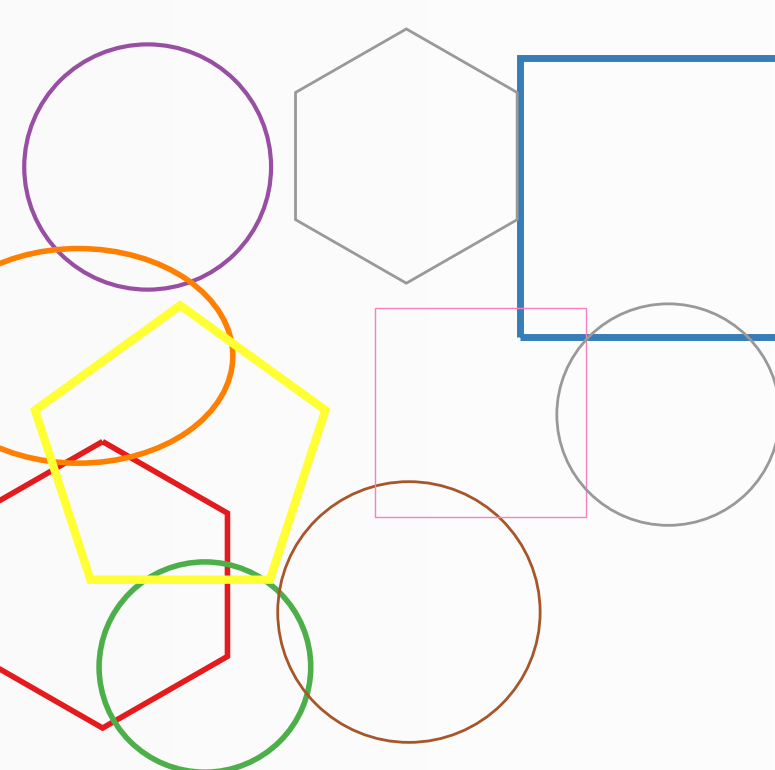[{"shape": "hexagon", "thickness": 2, "radius": 0.93, "center": [0.132, 0.241]}, {"shape": "square", "thickness": 2.5, "radius": 0.91, "center": [0.852, 0.743]}, {"shape": "circle", "thickness": 2, "radius": 0.68, "center": [0.264, 0.134]}, {"shape": "circle", "thickness": 1.5, "radius": 0.8, "center": [0.191, 0.783]}, {"shape": "oval", "thickness": 2, "radius": 1.0, "center": [0.101, 0.538]}, {"shape": "pentagon", "thickness": 3, "radius": 0.98, "center": [0.232, 0.406]}, {"shape": "circle", "thickness": 1, "radius": 0.85, "center": [0.528, 0.205]}, {"shape": "square", "thickness": 0.5, "radius": 0.68, "center": [0.62, 0.464]}, {"shape": "hexagon", "thickness": 1, "radius": 0.83, "center": [0.524, 0.797]}, {"shape": "circle", "thickness": 1, "radius": 0.72, "center": [0.862, 0.462]}]